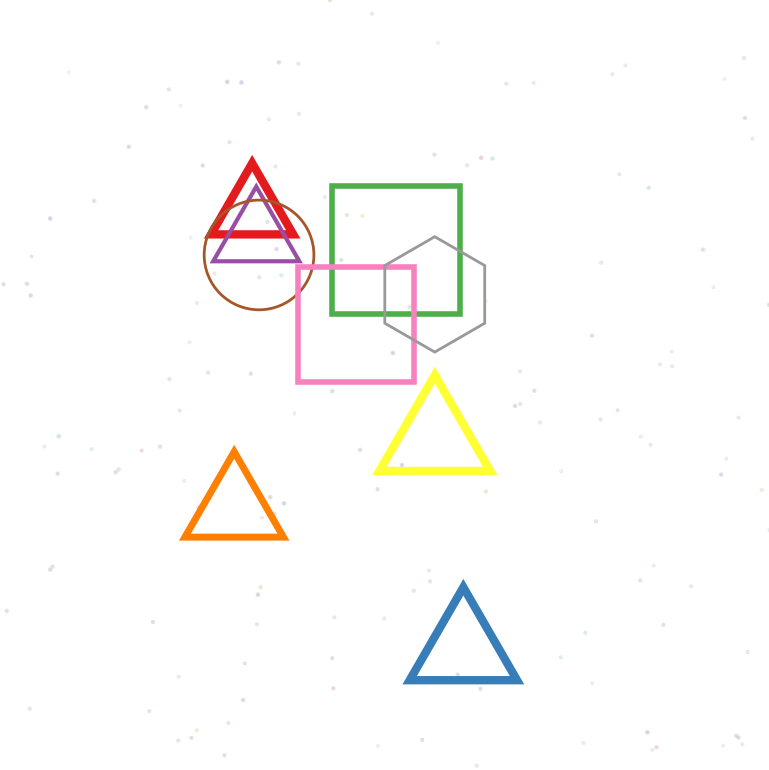[{"shape": "triangle", "thickness": 3, "radius": 0.31, "center": [0.327, 0.726]}, {"shape": "triangle", "thickness": 3, "radius": 0.4, "center": [0.602, 0.157]}, {"shape": "square", "thickness": 2, "radius": 0.42, "center": [0.514, 0.675]}, {"shape": "triangle", "thickness": 1.5, "radius": 0.32, "center": [0.333, 0.693]}, {"shape": "triangle", "thickness": 2.5, "radius": 0.37, "center": [0.304, 0.339]}, {"shape": "triangle", "thickness": 3, "radius": 0.42, "center": [0.565, 0.43]}, {"shape": "circle", "thickness": 1, "radius": 0.36, "center": [0.336, 0.669]}, {"shape": "square", "thickness": 2, "radius": 0.37, "center": [0.462, 0.579]}, {"shape": "hexagon", "thickness": 1, "radius": 0.37, "center": [0.565, 0.618]}]